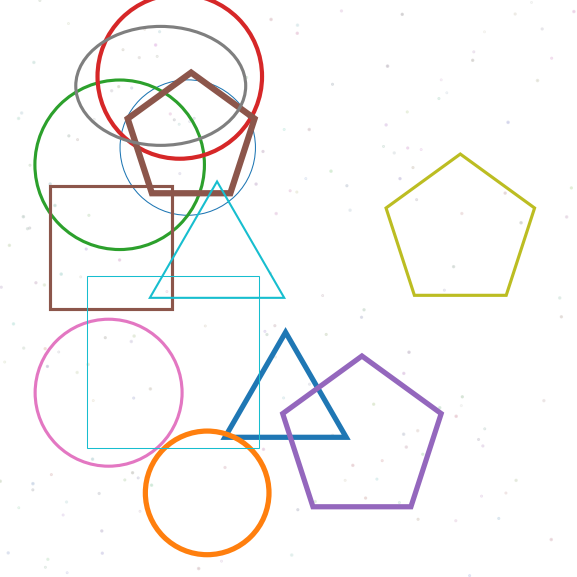[{"shape": "triangle", "thickness": 2.5, "radius": 0.61, "center": [0.495, 0.303]}, {"shape": "circle", "thickness": 0.5, "radius": 0.59, "center": [0.325, 0.744]}, {"shape": "circle", "thickness": 2.5, "radius": 0.54, "center": [0.359, 0.146]}, {"shape": "circle", "thickness": 1.5, "radius": 0.73, "center": [0.207, 0.714]}, {"shape": "circle", "thickness": 2, "radius": 0.71, "center": [0.311, 0.867]}, {"shape": "pentagon", "thickness": 2.5, "radius": 0.72, "center": [0.627, 0.238]}, {"shape": "square", "thickness": 1.5, "radius": 0.53, "center": [0.193, 0.57]}, {"shape": "pentagon", "thickness": 3, "radius": 0.58, "center": [0.331, 0.758]}, {"shape": "circle", "thickness": 1.5, "radius": 0.64, "center": [0.188, 0.319]}, {"shape": "oval", "thickness": 1.5, "radius": 0.74, "center": [0.278, 0.85]}, {"shape": "pentagon", "thickness": 1.5, "radius": 0.68, "center": [0.797, 0.597]}, {"shape": "triangle", "thickness": 1, "radius": 0.67, "center": [0.376, 0.551]}, {"shape": "square", "thickness": 0.5, "radius": 0.74, "center": [0.3, 0.372]}]